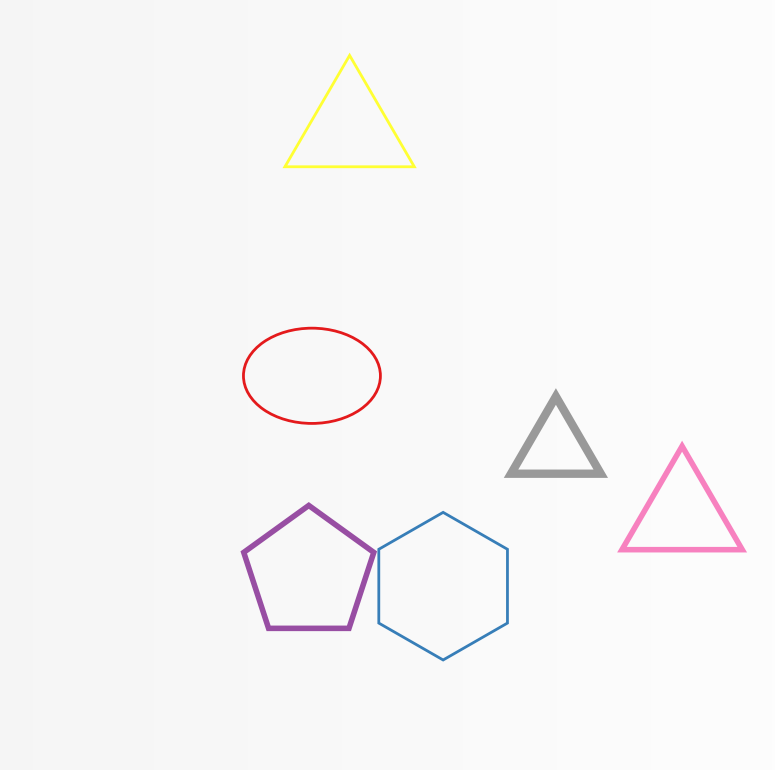[{"shape": "oval", "thickness": 1, "radius": 0.44, "center": [0.403, 0.512]}, {"shape": "hexagon", "thickness": 1, "radius": 0.48, "center": [0.572, 0.239]}, {"shape": "pentagon", "thickness": 2, "radius": 0.44, "center": [0.398, 0.255]}, {"shape": "triangle", "thickness": 1, "radius": 0.48, "center": [0.451, 0.832]}, {"shape": "triangle", "thickness": 2, "radius": 0.45, "center": [0.88, 0.331]}, {"shape": "triangle", "thickness": 3, "radius": 0.33, "center": [0.717, 0.418]}]